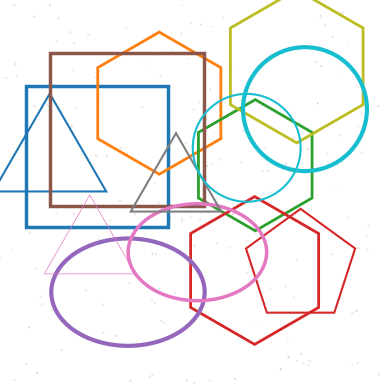[{"shape": "square", "thickness": 2.5, "radius": 0.92, "center": [0.252, 0.593]}, {"shape": "triangle", "thickness": 1.5, "radius": 0.85, "center": [0.129, 0.587]}, {"shape": "hexagon", "thickness": 2, "radius": 0.92, "center": [0.414, 0.732]}, {"shape": "hexagon", "thickness": 2, "radius": 0.85, "center": [0.663, 0.571]}, {"shape": "pentagon", "thickness": 1.5, "radius": 0.75, "center": [0.781, 0.308]}, {"shape": "hexagon", "thickness": 2, "radius": 0.96, "center": [0.661, 0.297]}, {"shape": "oval", "thickness": 3, "radius": 1.0, "center": [0.332, 0.241]}, {"shape": "square", "thickness": 2.5, "radius": 1.0, "center": [0.329, 0.664]}, {"shape": "triangle", "thickness": 0.5, "radius": 0.68, "center": [0.233, 0.357]}, {"shape": "oval", "thickness": 2.5, "radius": 0.9, "center": [0.513, 0.345]}, {"shape": "triangle", "thickness": 1.5, "radius": 0.68, "center": [0.457, 0.518]}, {"shape": "hexagon", "thickness": 2, "radius": 0.99, "center": [0.771, 0.828]}, {"shape": "circle", "thickness": 3, "radius": 0.8, "center": [0.792, 0.717]}, {"shape": "circle", "thickness": 1.5, "radius": 0.7, "center": [0.641, 0.616]}]